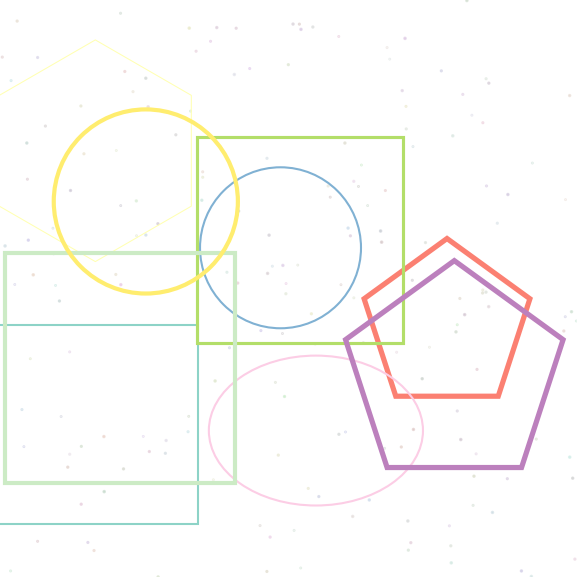[{"shape": "square", "thickness": 1, "radius": 0.86, "center": [0.17, 0.265]}, {"shape": "hexagon", "thickness": 0.5, "radius": 0.96, "center": [0.165, 0.738]}, {"shape": "pentagon", "thickness": 2.5, "radius": 0.75, "center": [0.774, 0.435]}, {"shape": "circle", "thickness": 1, "radius": 0.7, "center": [0.486, 0.57]}, {"shape": "square", "thickness": 1.5, "radius": 0.89, "center": [0.52, 0.583]}, {"shape": "oval", "thickness": 1, "radius": 0.93, "center": [0.547, 0.254]}, {"shape": "pentagon", "thickness": 2.5, "radius": 0.99, "center": [0.787, 0.35]}, {"shape": "square", "thickness": 2, "radius": 1.0, "center": [0.208, 0.361]}, {"shape": "circle", "thickness": 2, "radius": 0.8, "center": [0.252, 0.65]}]